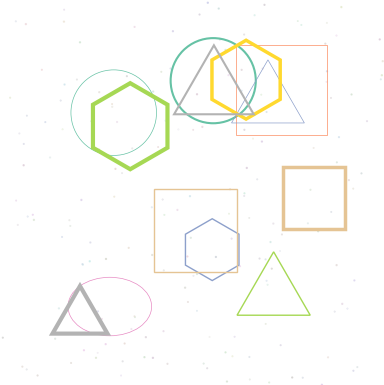[{"shape": "circle", "thickness": 0.5, "radius": 0.56, "center": [0.295, 0.707]}, {"shape": "circle", "thickness": 1.5, "radius": 0.55, "center": [0.554, 0.79]}, {"shape": "square", "thickness": 0.5, "radius": 0.59, "center": [0.731, 0.766]}, {"shape": "hexagon", "thickness": 1, "radius": 0.4, "center": [0.551, 0.352]}, {"shape": "triangle", "thickness": 0.5, "radius": 0.55, "center": [0.696, 0.735]}, {"shape": "oval", "thickness": 0.5, "radius": 0.54, "center": [0.285, 0.204]}, {"shape": "triangle", "thickness": 1, "radius": 0.55, "center": [0.711, 0.236]}, {"shape": "hexagon", "thickness": 3, "radius": 0.56, "center": [0.338, 0.672]}, {"shape": "hexagon", "thickness": 2.5, "radius": 0.51, "center": [0.639, 0.793]}, {"shape": "square", "thickness": 1, "radius": 0.54, "center": [0.509, 0.401]}, {"shape": "square", "thickness": 2.5, "radius": 0.4, "center": [0.815, 0.485]}, {"shape": "triangle", "thickness": 3, "radius": 0.41, "center": [0.208, 0.175]}, {"shape": "triangle", "thickness": 1.5, "radius": 0.6, "center": [0.556, 0.763]}]